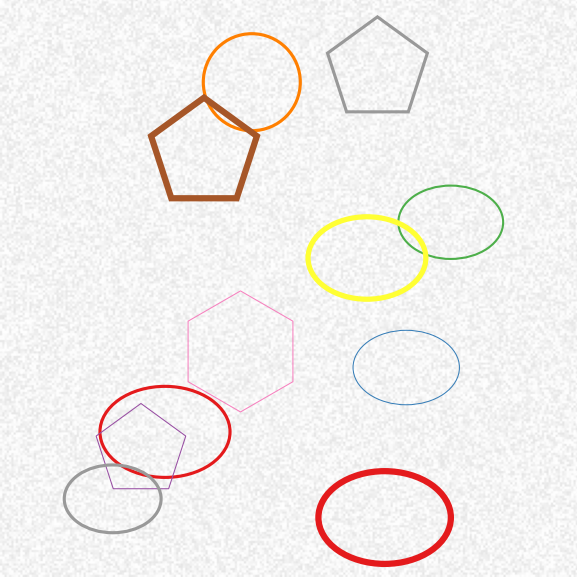[{"shape": "oval", "thickness": 1.5, "radius": 0.56, "center": [0.286, 0.251]}, {"shape": "oval", "thickness": 3, "radius": 0.57, "center": [0.666, 0.103]}, {"shape": "oval", "thickness": 0.5, "radius": 0.46, "center": [0.703, 0.363]}, {"shape": "oval", "thickness": 1, "radius": 0.45, "center": [0.781, 0.614]}, {"shape": "pentagon", "thickness": 0.5, "radius": 0.41, "center": [0.244, 0.219]}, {"shape": "circle", "thickness": 1.5, "radius": 0.42, "center": [0.436, 0.857]}, {"shape": "oval", "thickness": 2.5, "radius": 0.51, "center": [0.635, 0.552]}, {"shape": "pentagon", "thickness": 3, "radius": 0.48, "center": [0.353, 0.734]}, {"shape": "hexagon", "thickness": 0.5, "radius": 0.52, "center": [0.416, 0.391]}, {"shape": "oval", "thickness": 1.5, "radius": 0.42, "center": [0.195, 0.135]}, {"shape": "pentagon", "thickness": 1.5, "radius": 0.45, "center": [0.654, 0.879]}]